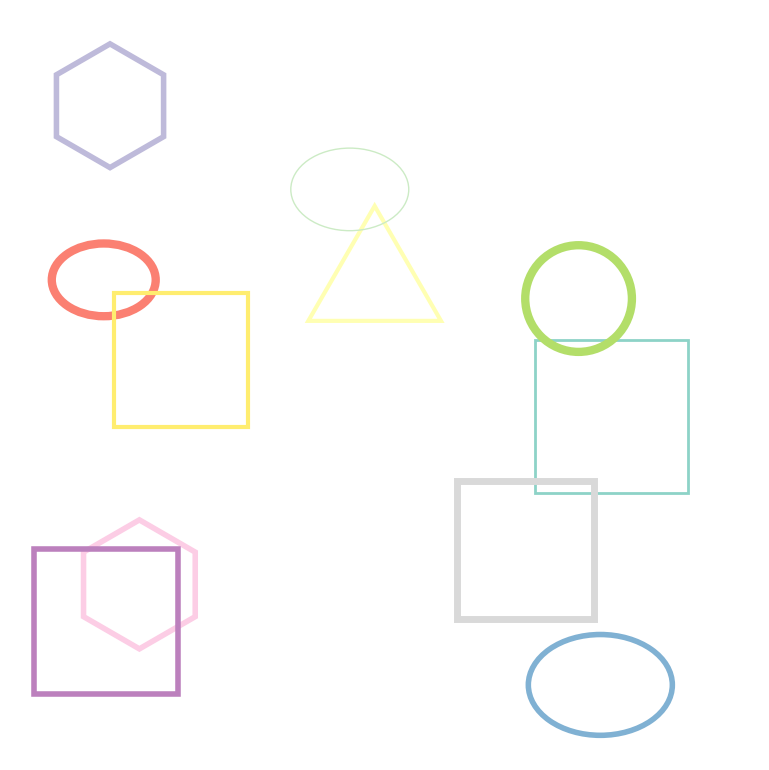[{"shape": "square", "thickness": 1, "radius": 0.5, "center": [0.794, 0.459]}, {"shape": "triangle", "thickness": 1.5, "radius": 0.5, "center": [0.487, 0.633]}, {"shape": "hexagon", "thickness": 2, "radius": 0.4, "center": [0.143, 0.863]}, {"shape": "oval", "thickness": 3, "radius": 0.34, "center": [0.135, 0.637]}, {"shape": "oval", "thickness": 2, "radius": 0.47, "center": [0.78, 0.11]}, {"shape": "circle", "thickness": 3, "radius": 0.35, "center": [0.751, 0.612]}, {"shape": "hexagon", "thickness": 2, "radius": 0.42, "center": [0.181, 0.241]}, {"shape": "square", "thickness": 2.5, "radius": 0.45, "center": [0.683, 0.285]}, {"shape": "square", "thickness": 2, "radius": 0.47, "center": [0.138, 0.192]}, {"shape": "oval", "thickness": 0.5, "radius": 0.38, "center": [0.454, 0.754]}, {"shape": "square", "thickness": 1.5, "radius": 0.44, "center": [0.235, 0.533]}]